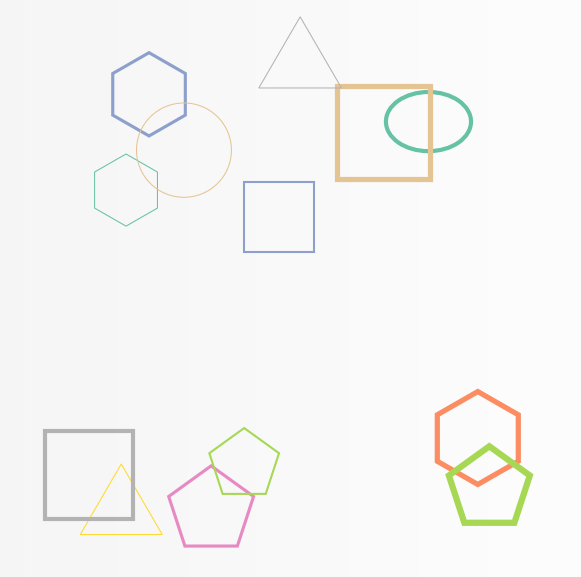[{"shape": "oval", "thickness": 2, "radius": 0.37, "center": [0.737, 0.789]}, {"shape": "hexagon", "thickness": 0.5, "radius": 0.31, "center": [0.217, 0.67]}, {"shape": "hexagon", "thickness": 2.5, "radius": 0.4, "center": [0.822, 0.241]}, {"shape": "hexagon", "thickness": 1.5, "radius": 0.36, "center": [0.256, 0.836]}, {"shape": "square", "thickness": 1, "radius": 0.3, "center": [0.48, 0.623]}, {"shape": "pentagon", "thickness": 1.5, "radius": 0.38, "center": [0.363, 0.116]}, {"shape": "pentagon", "thickness": 1, "radius": 0.32, "center": [0.42, 0.195]}, {"shape": "pentagon", "thickness": 3, "radius": 0.37, "center": [0.842, 0.153]}, {"shape": "triangle", "thickness": 0.5, "radius": 0.41, "center": [0.209, 0.114]}, {"shape": "square", "thickness": 2.5, "radius": 0.4, "center": [0.66, 0.77]}, {"shape": "circle", "thickness": 0.5, "radius": 0.41, "center": [0.316, 0.739]}, {"shape": "square", "thickness": 2, "radius": 0.38, "center": [0.152, 0.176]}, {"shape": "triangle", "thickness": 0.5, "radius": 0.41, "center": [0.516, 0.888]}]